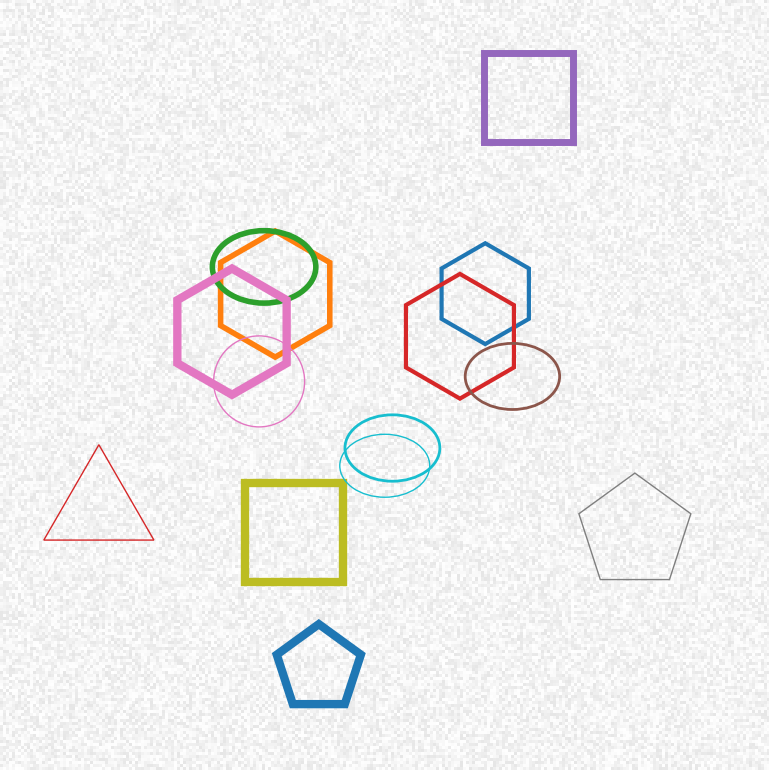[{"shape": "hexagon", "thickness": 1.5, "radius": 0.33, "center": [0.63, 0.619]}, {"shape": "pentagon", "thickness": 3, "radius": 0.29, "center": [0.414, 0.132]}, {"shape": "hexagon", "thickness": 2, "radius": 0.41, "center": [0.357, 0.618]}, {"shape": "oval", "thickness": 2, "radius": 0.34, "center": [0.343, 0.653]}, {"shape": "hexagon", "thickness": 1.5, "radius": 0.4, "center": [0.597, 0.563]}, {"shape": "triangle", "thickness": 0.5, "radius": 0.41, "center": [0.128, 0.34]}, {"shape": "square", "thickness": 2.5, "radius": 0.29, "center": [0.687, 0.873]}, {"shape": "oval", "thickness": 1, "radius": 0.31, "center": [0.665, 0.511]}, {"shape": "hexagon", "thickness": 3, "radius": 0.41, "center": [0.301, 0.569]}, {"shape": "circle", "thickness": 0.5, "radius": 0.3, "center": [0.337, 0.505]}, {"shape": "pentagon", "thickness": 0.5, "radius": 0.38, "center": [0.825, 0.309]}, {"shape": "square", "thickness": 3, "radius": 0.32, "center": [0.382, 0.308]}, {"shape": "oval", "thickness": 0.5, "radius": 0.29, "center": [0.5, 0.395]}, {"shape": "oval", "thickness": 1, "radius": 0.31, "center": [0.51, 0.418]}]